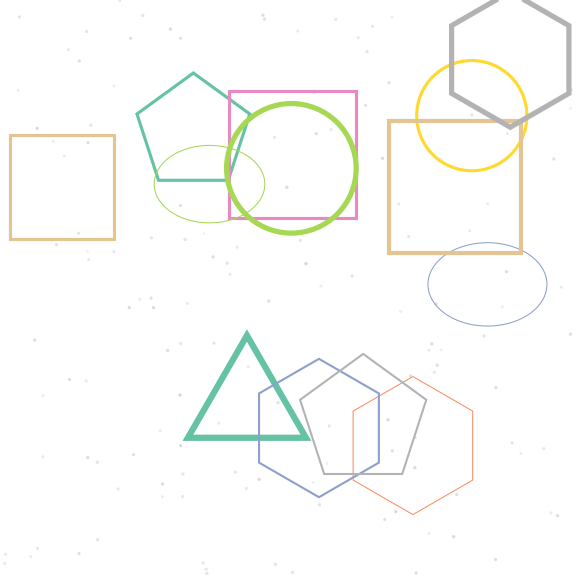[{"shape": "pentagon", "thickness": 1.5, "radius": 0.51, "center": [0.335, 0.77]}, {"shape": "triangle", "thickness": 3, "radius": 0.59, "center": [0.428, 0.3]}, {"shape": "hexagon", "thickness": 0.5, "radius": 0.6, "center": [0.715, 0.228]}, {"shape": "oval", "thickness": 0.5, "radius": 0.52, "center": [0.844, 0.507]}, {"shape": "hexagon", "thickness": 1, "radius": 0.6, "center": [0.552, 0.258]}, {"shape": "square", "thickness": 1.5, "radius": 0.55, "center": [0.506, 0.732]}, {"shape": "oval", "thickness": 0.5, "radius": 0.48, "center": [0.363, 0.68]}, {"shape": "circle", "thickness": 2.5, "radius": 0.56, "center": [0.505, 0.708]}, {"shape": "circle", "thickness": 1.5, "radius": 0.48, "center": [0.817, 0.799]}, {"shape": "square", "thickness": 1.5, "radius": 0.45, "center": [0.107, 0.676]}, {"shape": "square", "thickness": 2, "radius": 0.57, "center": [0.788, 0.675]}, {"shape": "hexagon", "thickness": 2.5, "radius": 0.59, "center": [0.884, 0.896]}, {"shape": "pentagon", "thickness": 1, "radius": 0.57, "center": [0.629, 0.271]}]